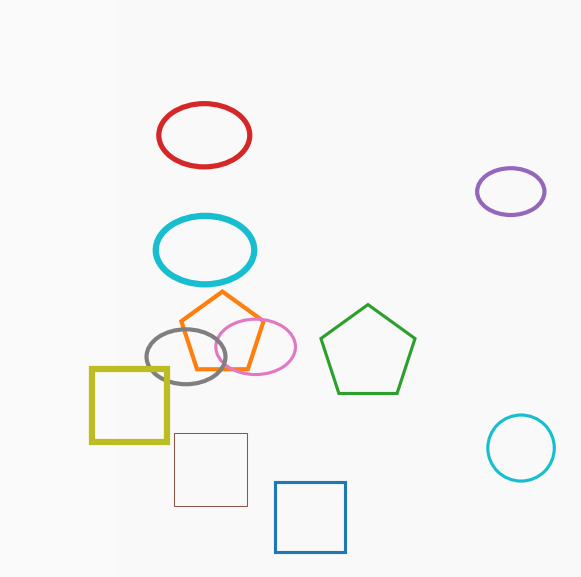[{"shape": "square", "thickness": 1.5, "radius": 0.3, "center": [0.534, 0.104]}, {"shape": "pentagon", "thickness": 2, "radius": 0.37, "center": [0.383, 0.42]}, {"shape": "pentagon", "thickness": 1.5, "radius": 0.43, "center": [0.633, 0.387]}, {"shape": "oval", "thickness": 2.5, "radius": 0.39, "center": [0.351, 0.765]}, {"shape": "oval", "thickness": 2, "radius": 0.29, "center": [0.879, 0.667]}, {"shape": "square", "thickness": 0.5, "radius": 0.31, "center": [0.362, 0.186]}, {"shape": "oval", "thickness": 1.5, "radius": 0.34, "center": [0.44, 0.399]}, {"shape": "oval", "thickness": 2, "radius": 0.34, "center": [0.32, 0.381]}, {"shape": "square", "thickness": 3, "radius": 0.32, "center": [0.223, 0.297]}, {"shape": "oval", "thickness": 3, "radius": 0.42, "center": [0.353, 0.566]}, {"shape": "circle", "thickness": 1.5, "radius": 0.29, "center": [0.896, 0.223]}]